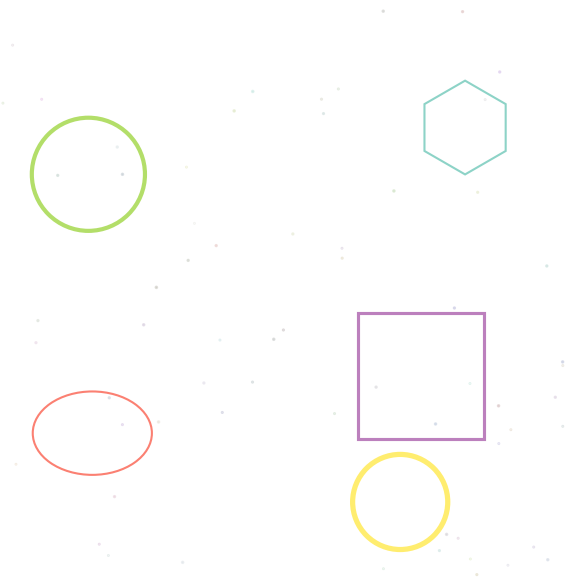[{"shape": "hexagon", "thickness": 1, "radius": 0.41, "center": [0.805, 0.778]}, {"shape": "oval", "thickness": 1, "radius": 0.52, "center": [0.16, 0.249]}, {"shape": "circle", "thickness": 2, "radius": 0.49, "center": [0.153, 0.697]}, {"shape": "square", "thickness": 1.5, "radius": 0.55, "center": [0.729, 0.348]}, {"shape": "circle", "thickness": 2.5, "radius": 0.41, "center": [0.693, 0.13]}]